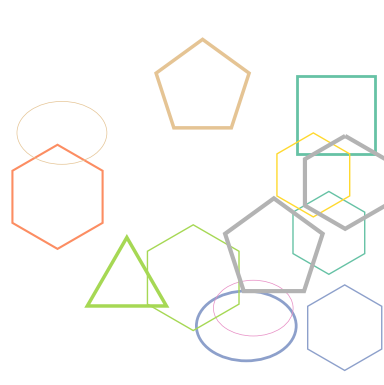[{"shape": "hexagon", "thickness": 1, "radius": 0.54, "center": [0.854, 0.395]}, {"shape": "square", "thickness": 2, "radius": 0.51, "center": [0.874, 0.701]}, {"shape": "hexagon", "thickness": 1.5, "radius": 0.68, "center": [0.149, 0.489]}, {"shape": "oval", "thickness": 2, "radius": 0.65, "center": [0.64, 0.153]}, {"shape": "hexagon", "thickness": 1, "radius": 0.56, "center": [0.895, 0.149]}, {"shape": "oval", "thickness": 0.5, "radius": 0.52, "center": [0.658, 0.2]}, {"shape": "hexagon", "thickness": 1, "radius": 0.69, "center": [0.502, 0.279]}, {"shape": "triangle", "thickness": 2.5, "radius": 0.59, "center": [0.329, 0.265]}, {"shape": "hexagon", "thickness": 1, "radius": 0.55, "center": [0.814, 0.546]}, {"shape": "pentagon", "thickness": 2.5, "radius": 0.64, "center": [0.526, 0.771]}, {"shape": "oval", "thickness": 0.5, "radius": 0.58, "center": [0.161, 0.655]}, {"shape": "pentagon", "thickness": 3, "radius": 0.67, "center": [0.711, 0.352]}, {"shape": "hexagon", "thickness": 3, "radius": 0.6, "center": [0.897, 0.526]}]